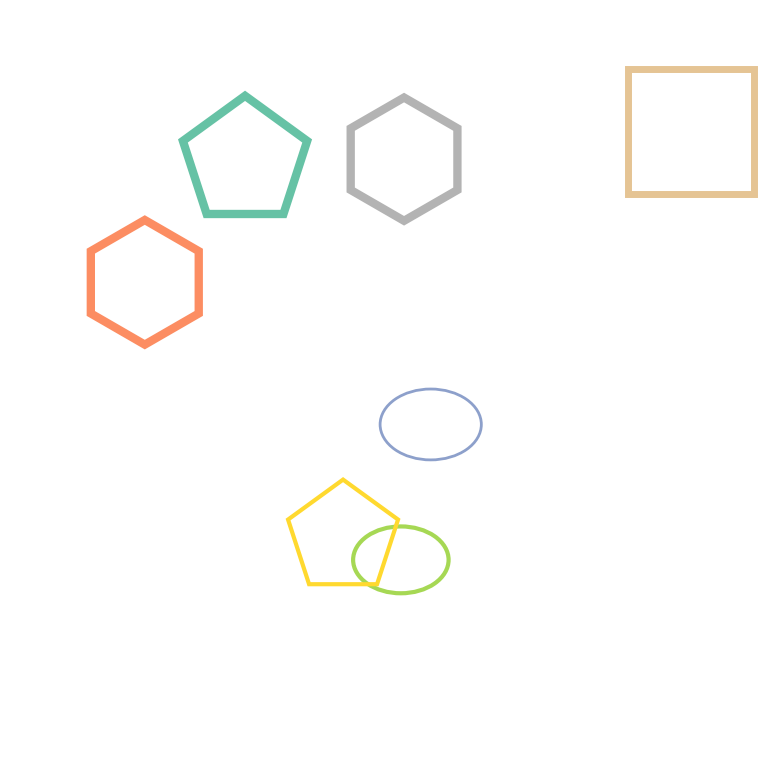[{"shape": "pentagon", "thickness": 3, "radius": 0.42, "center": [0.318, 0.791]}, {"shape": "hexagon", "thickness": 3, "radius": 0.4, "center": [0.188, 0.633]}, {"shape": "oval", "thickness": 1, "radius": 0.33, "center": [0.559, 0.449]}, {"shape": "oval", "thickness": 1.5, "radius": 0.31, "center": [0.521, 0.273]}, {"shape": "pentagon", "thickness": 1.5, "radius": 0.38, "center": [0.446, 0.302]}, {"shape": "square", "thickness": 2.5, "radius": 0.41, "center": [0.897, 0.829]}, {"shape": "hexagon", "thickness": 3, "radius": 0.4, "center": [0.525, 0.793]}]